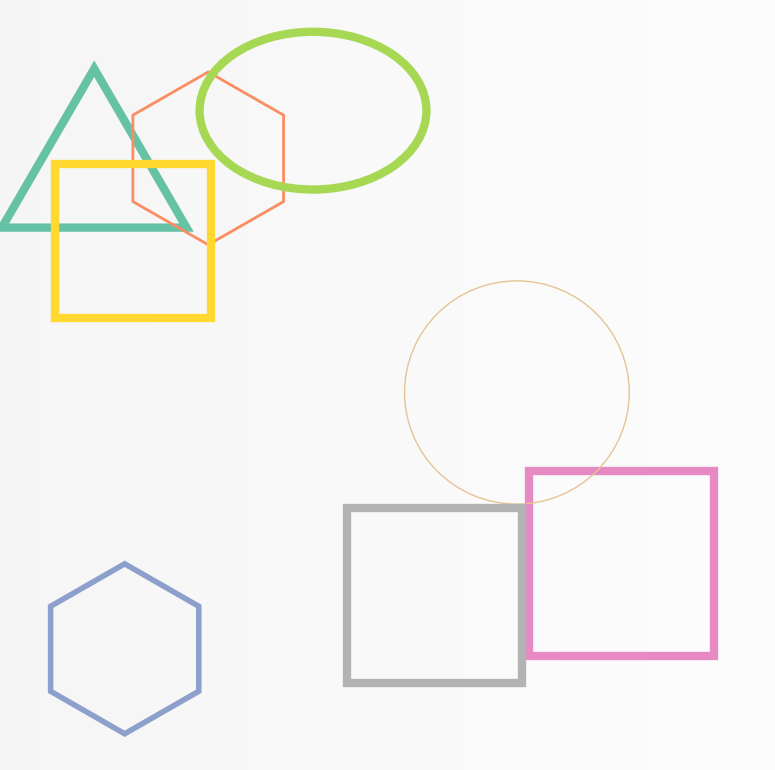[{"shape": "triangle", "thickness": 3, "radius": 0.69, "center": [0.122, 0.773]}, {"shape": "hexagon", "thickness": 1, "radius": 0.56, "center": [0.269, 0.794]}, {"shape": "hexagon", "thickness": 2, "radius": 0.55, "center": [0.161, 0.157]}, {"shape": "square", "thickness": 3, "radius": 0.6, "center": [0.802, 0.268]}, {"shape": "oval", "thickness": 3, "radius": 0.73, "center": [0.404, 0.856]}, {"shape": "square", "thickness": 3, "radius": 0.5, "center": [0.172, 0.687]}, {"shape": "circle", "thickness": 0.5, "radius": 0.72, "center": [0.667, 0.49]}, {"shape": "square", "thickness": 3, "radius": 0.57, "center": [0.561, 0.227]}]